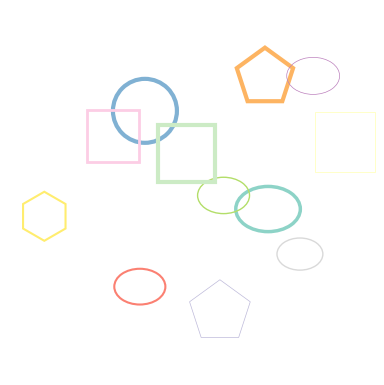[{"shape": "oval", "thickness": 2.5, "radius": 0.42, "center": [0.696, 0.457]}, {"shape": "square", "thickness": 0.5, "radius": 0.39, "center": [0.897, 0.63]}, {"shape": "pentagon", "thickness": 0.5, "radius": 0.41, "center": [0.571, 0.191]}, {"shape": "oval", "thickness": 1.5, "radius": 0.33, "center": [0.363, 0.255]}, {"shape": "circle", "thickness": 3, "radius": 0.42, "center": [0.376, 0.712]}, {"shape": "pentagon", "thickness": 3, "radius": 0.38, "center": [0.688, 0.799]}, {"shape": "oval", "thickness": 1, "radius": 0.34, "center": [0.581, 0.492]}, {"shape": "square", "thickness": 2, "radius": 0.34, "center": [0.294, 0.646]}, {"shape": "oval", "thickness": 1, "radius": 0.3, "center": [0.779, 0.34]}, {"shape": "oval", "thickness": 0.5, "radius": 0.34, "center": [0.813, 0.803]}, {"shape": "square", "thickness": 3, "radius": 0.37, "center": [0.484, 0.602]}, {"shape": "hexagon", "thickness": 1.5, "radius": 0.32, "center": [0.115, 0.438]}]